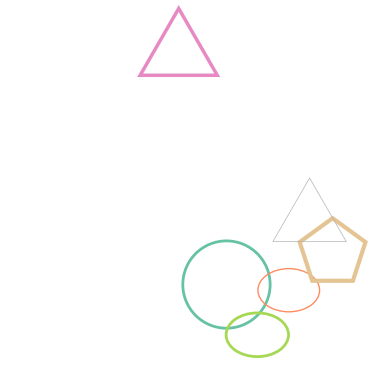[{"shape": "circle", "thickness": 2, "radius": 0.57, "center": [0.588, 0.261]}, {"shape": "oval", "thickness": 1, "radius": 0.4, "center": [0.75, 0.246]}, {"shape": "triangle", "thickness": 2.5, "radius": 0.58, "center": [0.464, 0.862]}, {"shape": "oval", "thickness": 2, "radius": 0.41, "center": [0.668, 0.13]}, {"shape": "pentagon", "thickness": 3, "radius": 0.45, "center": [0.864, 0.343]}, {"shape": "triangle", "thickness": 0.5, "radius": 0.55, "center": [0.804, 0.428]}]